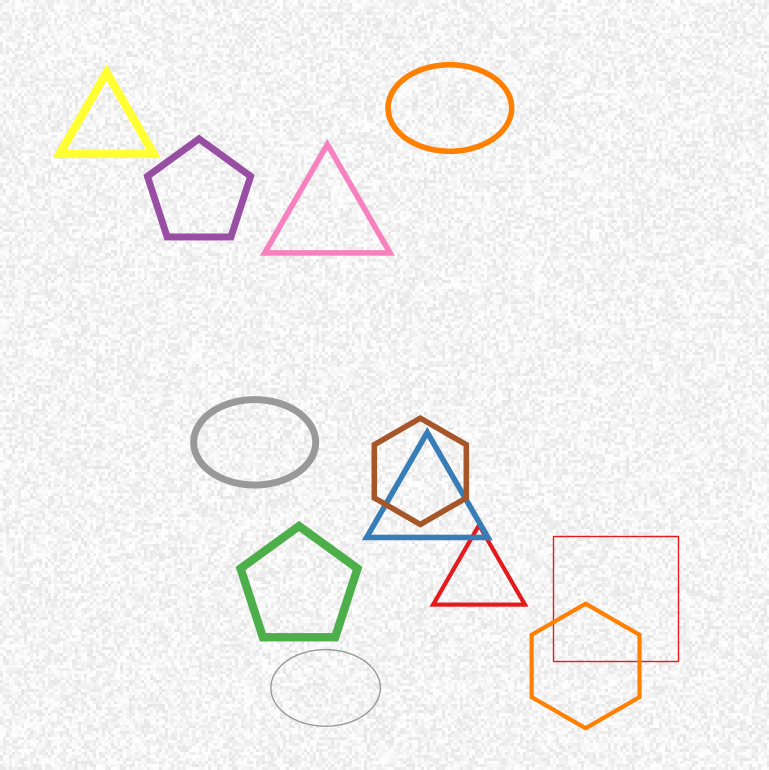[{"shape": "triangle", "thickness": 1.5, "radius": 0.34, "center": [0.622, 0.249]}, {"shape": "square", "thickness": 0.5, "radius": 0.41, "center": [0.799, 0.223]}, {"shape": "triangle", "thickness": 2, "radius": 0.45, "center": [0.555, 0.347]}, {"shape": "pentagon", "thickness": 3, "radius": 0.4, "center": [0.388, 0.237]}, {"shape": "pentagon", "thickness": 2.5, "radius": 0.35, "center": [0.258, 0.749]}, {"shape": "hexagon", "thickness": 1.5, "radius": 0.4, "center": [0.761, 0.135]}, {"shape": "oval", "thickness": 2, "radius": 0.4, "center": [0.584, 0.86]}, {"shape": "triangle", "thickness": 3, "radius": 0.35, "center": [0.138, 0.835]}, {"shape": "hexagon", "thickness": 2, "radius": 0.35, "center": [0.546, 0.388]}, {"shape": "triangle", "thickness": 2, "radius": 0.47, "center": [0.425, 0.718]}, {"shape": "oval", "thickness": 0.5, "radius": 0.36, "center": [0.423, 0.107]}, {"shape": "oval", "thickness": 2.5, "radius": 0.4, "center": [0.331, 0.426]}]